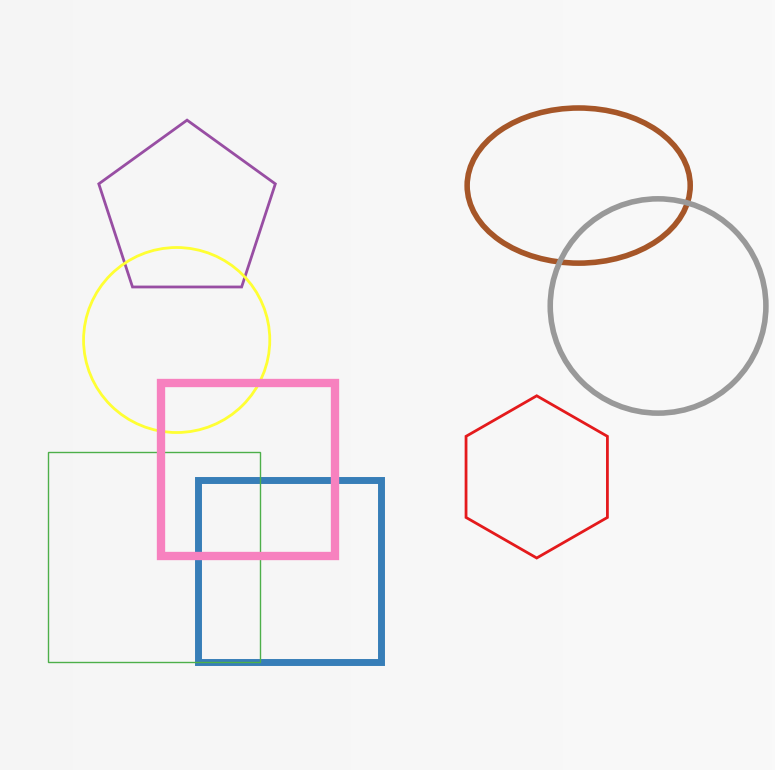[{"shape": "hexagon", "thickness": 1, "radius": 0.53, "center": [0.693, 0.381]}, {"shape": "square", "thickness": 2.5, "radius": 0.59, "center": [0.374, 0.258]}, {"shape": "square", "thickness": 0.5, "radius": 0.68, "center": [0.198, 0.276]}, {"shape": "pentagon", "thickness": 1, "radius": 0.6, "center": [0.241, 0.724]}, {"shape": "circle", "thickness": 1, "radius": 0.6, "center": [0.228, 0.558]}, {"shape": "oval", "thickness": 2, "radius": 0.72, "center": [0.747, 0.759]}, {"shape": "square", "thickness": 3, "radius": 0.56, "center": [0.32, 0.39]}, {"shape": "circle", "thickness": 2, "radius": 0.7, "center": [0.849, 0.603]}]